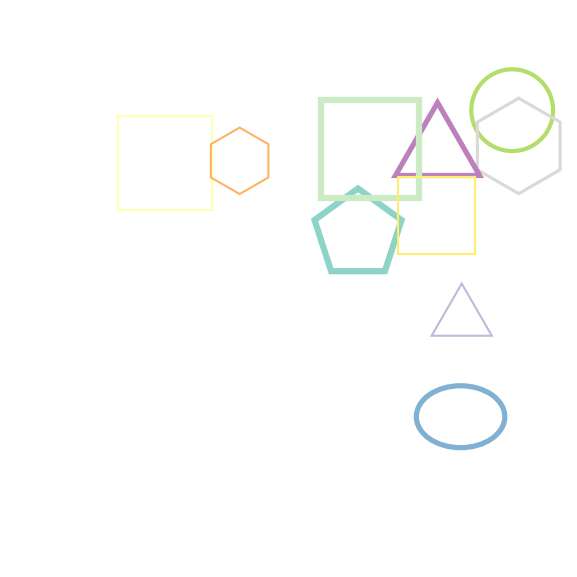[{"shape": "pentagon", "thickness": 3, "radius": 0.4, "center": [0.62, 0.594]}, {"shape": "square", "thickness": 1, "radius": 0.41, "center": [0.285, 0.717]}, {"shape": "triangle", "thickness": 1, "radius": 0.3, "center": [0.8, 0.448]}, {"shape": "oval", "thickness": 2.5, "radius": 0.38, "center": [0.798, 0.278]}, {"shape": "hexagon", "thickness": 1, "radius": 0.29, "center": [0.415, 0.721]}, {"shape": "circle", "thickness": 2, "radius": 0.35, "center": [0.887, 0.808]}, {"shape": "hexagon", "thickness": 1.5, "radius": 0.41, "center": [0.898, 0.746]}, {"shape": "triangle", "thickness": 2.5, "radius": 0.42, "center": [0.758, 0.737]}, {"shape": "square", "thickness": 3, "radius": 0.43, "center": [0.64, 0.741]}, {"shape": "square", "thickness": 1, "radius": 0.33, "center": [0.756, 0.627]}]